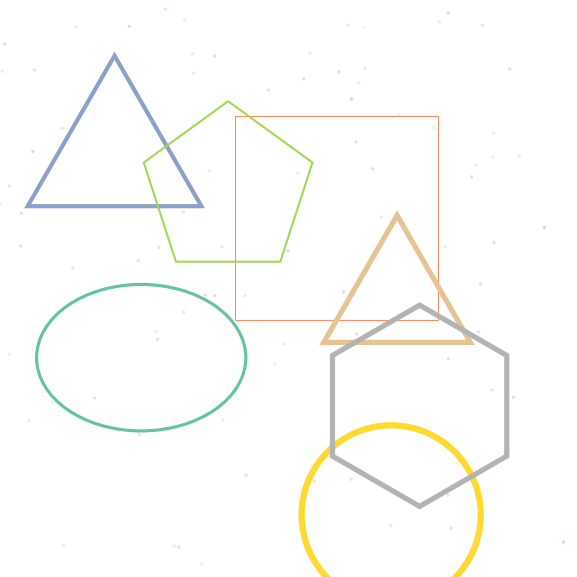[{"shape": "oval", "thickness": 1.5, "radius": 0.91, "center": [0.245, 0.38]}, {"shape": "square", "thickness": 0.5, "radius": 0.88, "center": [0.583, 0.622]}, {"shape": "triangle", "thickness": 2, "radius": 0.87, "center": [0.198, 0.729]}, {"shape": "pentagon", "thickness": 1, "radius": 0.77, "center": [0.395, 0.67]}, {"shape": "circle", "thickness": 3, "radius": 0.78, "center": [0.677, 0.108]}, {"shape": "triangle", "thickness": 2.5, "radius": 0.73, "center": [0.688, 0.48]}, {"shape": "hexagon", "thickness": 2.5, "radius": 0.87, "center": [0.727, 0.296]}]